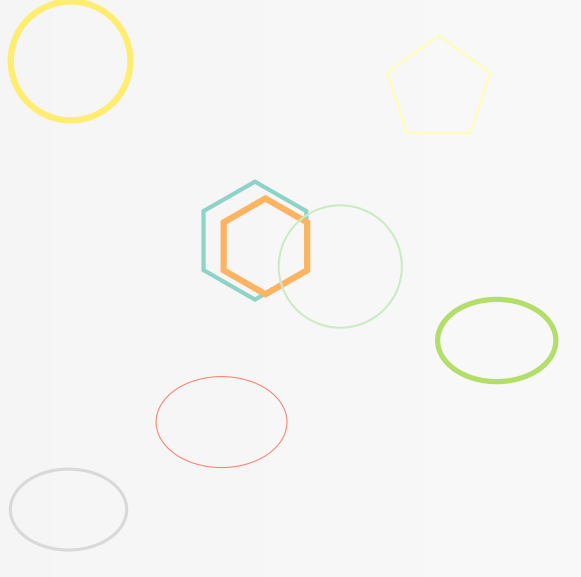[{"shape": "hexagon", "thickness": 2, "radius": 0.51, "center": [0.439, 0.582]}, {"shape": "pentagon", "thickness": 1, "radius": 0.47, "center": [0.755, 0.844]}, {"shape": "oval", "thickness": 0.5, "radius": 0.56, "center": [0.381, 0.268]}, {"shape": "hexagon", "thickness": 3, "radius": 0.41, "center": [0.457, 0.573]}, {"shape": "oval", "thickness": 2.5, "radius": 0.51, "center": [0.855, 0.41]}, {"shape": "oval", "thickness": 1.5, "radius": 0.5, "center": [0.118, 0.117]}, {"shape": "circle", "thickness": 1, "radius": 0.53, "center": [0.585, 0.538]}, {"shape": "circle", "thickness": 3, "radius": 0.51, "center": [0.121, 0.894]}]